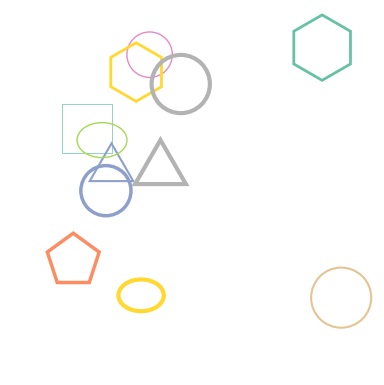[{"shape": "hexagon", "thickness": 2, "radius": 0.42, "center": [0.837, 0.876]}, {"shape": "square", "thickness": 0.5, "radius": 0.32, "center": [0.226, 0.665]}, {"shape": "pentagon", "thickness": 2.5, "radius": 0.35, "center": [0.19, 0.323]}, {"shape": "circle", "thickness": 2.5, "radius": 0.33, "center": [0.275, 0.505]}, {"shape": "triangle", "thickness": 1.5, "radius": 0.33, "center": [0.29, 0.562]}, {"shape": "circle", "thickness": 1, "radius": 0.29, "center": [0.389, 0.858]}, {"shape": "oval", "thickness": 1, "radius": 0.32, "center": [0.265, 0.636]}, {"shape": "oval", "thickness": 3, "radius": 0.29, "center": [0.367, 0.233]}, {"shape": "hexagon", "thickness": 2, "radius": 0.38, "center": [0.354, 0.813]}, {"shape": "circle", "thickness": 1.5, "radius": 0.39, "center": [0.886, 0.227]}, {"shape": "circle", "thickness": 3, "radius": 0.38, "center": [0.469, 0.782]}, {"shape": "triangle", "thickness": 3, "radius": 0.38, "center": [0.417, 0.56]}]